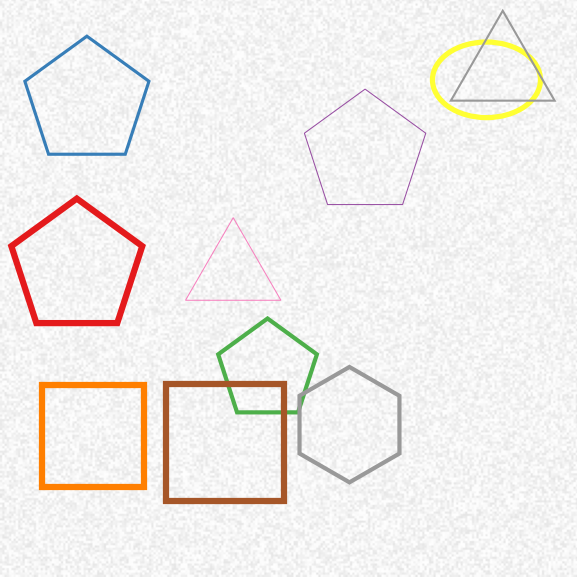[{"shape": "pentagon", "thickness": 3, "radius": 0.6, "center": [0.133, 0.536]}, {"shape": "pentagon", "thickness": 1.5, "radius": 0.56, "center": [0.15, 0.823]}, {"shape": "pentagon", "thickness": 2, "radius": 0.45, "center": [0.463, 0.358]}, {"shape": "pentagon", "thickness": 0.5, "radius": 0.55, "center": [0.632, 0.734]}, {"shape": "square", "thickness": 3, "radius": 0.44, "center": [0.162, 0.245]}, {"shape": "oval", "thickness": 2.5, "radius": 0.47, "center": [0.842, 0.861]}, {"shape": "square", "thickness": 3, "radius": 0.51, "center": [0.39, 0.232]}, {"shape": "triangle", "thickness": 0.5, "radius": 0.48, "center": [0.404, 0.527]}, {"shape": "hexagon", "thickness": 2, "radius": 0.5, "center": [0.605, 0.264]}, {"shape": "triangle", "thickness": 1, "radius": 0.52, "center": [0.871, 0.877]}]